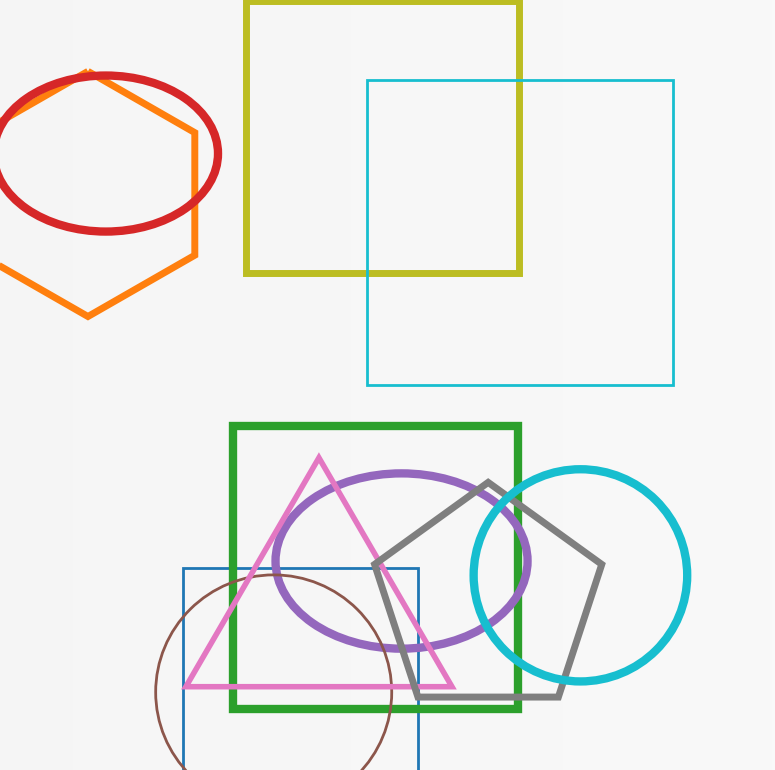[{"shape": "square", "thickness": 1, "radius": 0.76, "center": [0.387, 0.11]}, {"shape": "hexagon", "thickness": 2.5, "radius": 0.8, "center": [0.113, 0.748]}, {"shape": "square", "thickness": 3, "radius": 0.92, "center": [0.484, 0.263]}, {"shape": "oval", "thickness": 3, "radius": 0.72, "center": [0.137, 0.801]}, {"shape": "oval", "thickness": 3, "radius": 0.81, "center": [0.518, 0.271]}, {"shape": "circle", "thickness": 1, "radius": 0.76, "center": [0.353, 0.101]}, {"shape": "triangle", "thickness": 2, "radius": 0.99, "center": [0.412, 0.207]}, {"shape": "pentagon", "thickness": 2.5, "radius": 0.77, "center": [0.63, 0.219]}, {"shape": "square", "thickness": 2.5, "radius": 0.88, "center": [0.493, 0.822]}, {"shape": "circle", "thickness": 3, "radius": 0.69, "center": [0.749, 0.253]}, {"shape": "square", "thickness": 1, "radius": 0.99, "center": [0.671, 0.698]}]